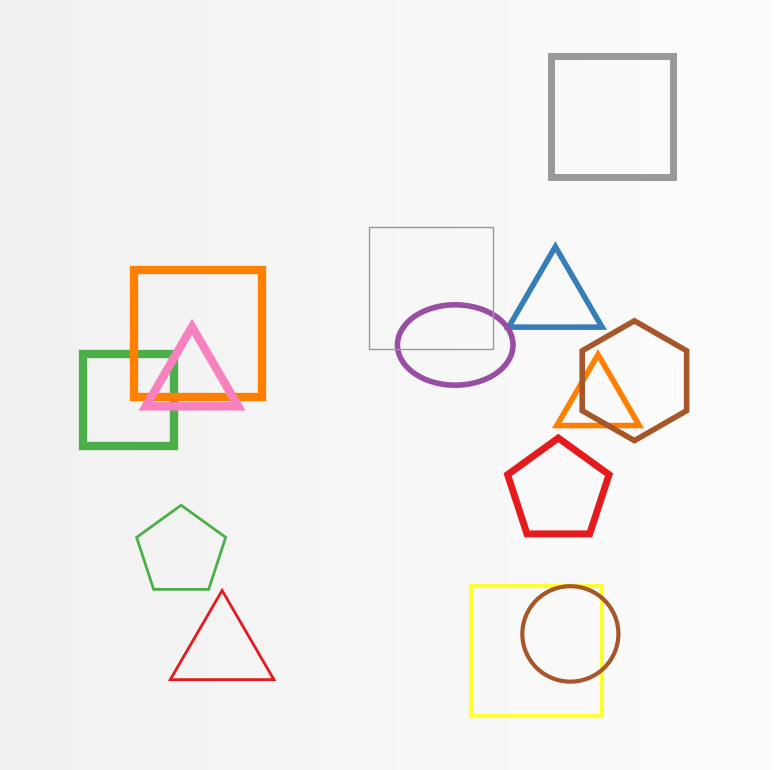[{"shape": "triangle", "thickness": 1, "radius": 0.39, "center": [0.287, 0.156]}, {"shape": "pentagon", "thickness": 2.5, "radius": 0.34, "center": [0.72, 0.362]}, {"shape": "triangle", "thickness": 2, "radius": 0.35, "center": [0.717, 0.61]}, {"shape": "pentagon", "thickness": 1, "radius": 0.3, "center": [0.234, 0.283]}, {"shape": "square", "thickness": 3, "radius": 0.3, "center": [0.166, 0.481]}, {"shape": "oval", "thickness": 2, "radius": 0.37, "center": [0.587, 0.552]}, {"shape": "triangle", "thickness": 2, "radius": 0.31, "center": [0.772, 0.478]}, {"shape": "square", "thickness": 3, "radius": 0.41, "center": [0.255, 0.567]}, {"shape": "square", "thickness": 1.5, "radius": 0.42, "center": [0.692, 0.154]}, {"shape": "circle", "thickness": 1.5, "radius": 0.31, "center": [0.736, 0.177]}, {"shape": "hexagon", "thickness": 2, "radius": 0.39, "center": [0.819, 0.506]}, {"shape": "triangle", "thickness": 3, "radius": 0.34, "center": [0.248, 0.507]}, {"shape": "square", "thickness": 0.5, "radius": 0.4, "center": [0.556, 0.626]}, {"shape": "square", "thickness": 2.5, "radius": 0.39, "center": [0.79, 0.849]}]